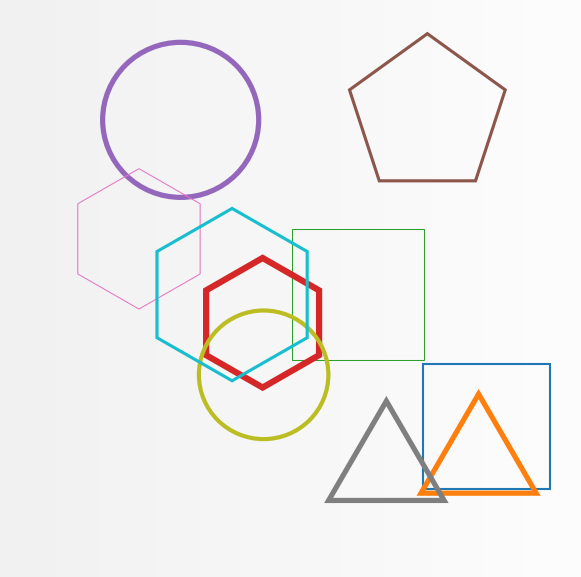[{"shape": "square", "thickness": 1, "radius": 0.54, "center": [0.837, 0.261]}, {"shape": "triangle", "thickness": 2.5, "radius": 0.57, "center": [0.823, 0.202]}, {"shape": "square", "thickness": 0.5, "radius": 0.57, "center": [0.616, 0.489]}, {"shape": "hexagon", "thickness": 3, "radius": 0.56, "center": [0.452, 0.44]}, {"shape": "circle", "thickness": 2.5, "radius": 0.67, "center": [0.311, 0.792]}, {"shape": "pentagon", "thickness": 1.5, "radius": 0.7, "center": [0.735, 0.8]}, {"shape": "hexagon", "thickness": 0.5, "radius": 0.61, "center": [0.239, 0.586]}, {"shape": "triangle", "thickness": 2.5, "radius": 0.57, "center": [0.665, 0.19]}, {"shape": "circle", "thickness": 2, "radius": 0.56, "center": [0.454, 0.35]}, {"shape": "hexagon", "thickness": 1.5, "radius": 0.75, "center": [0.399, 0.489]}]